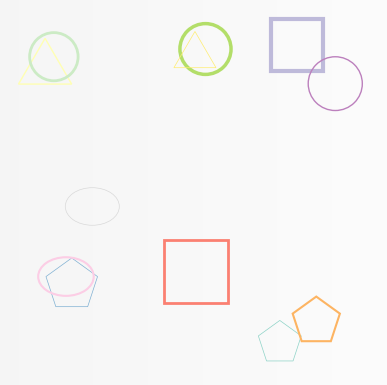[{"shape": "pentagon", "thickness": 0.5, "radius": 0.29, "center": [0.722, 0.11]}, {"shape": "triangle", "thickness": 1, "radius": 0.4, "center": [0.116, 0.821]}, {"shape": "square", "thickness": 3, "radius": 0.34, "center": [0.766, 0.882]}, {"shape": "square", "thickness": 2, "radius": 0.41, "center": [0.505, 0.295]}, {"shape": "pentagon", "thickness": 0.5, "radius": 0.35, "center": [0.185, 0.26]}, {"shape": "pentagon", "thickness": 1.5, "radius": 0.32, "center": [0.816, 0.166]}, {"shape": "circle", "thickness": 2.5, "radius": 0.33, "center": [0.53, 0.873]}, {"shape": "oval", "thickness": 1.5, "radius": 0.36, "center": [0.17, 0.282]}, {"shape": "oval", "thickness": 0.5, "radius": 0.35, "center": [0.238, 0.464]}, {"shape": "circle", "thickness": 1, "radius": 0.35, "center": [0.865, 0.783]}, {"shape": "circle", "thickness": 2, "radius": 0.31, "center": [0.139, 0.853]}, {"shape": "triangle", "thickness": 0.5, "radius": 0.31, "center": [0.503, 0.856]}]